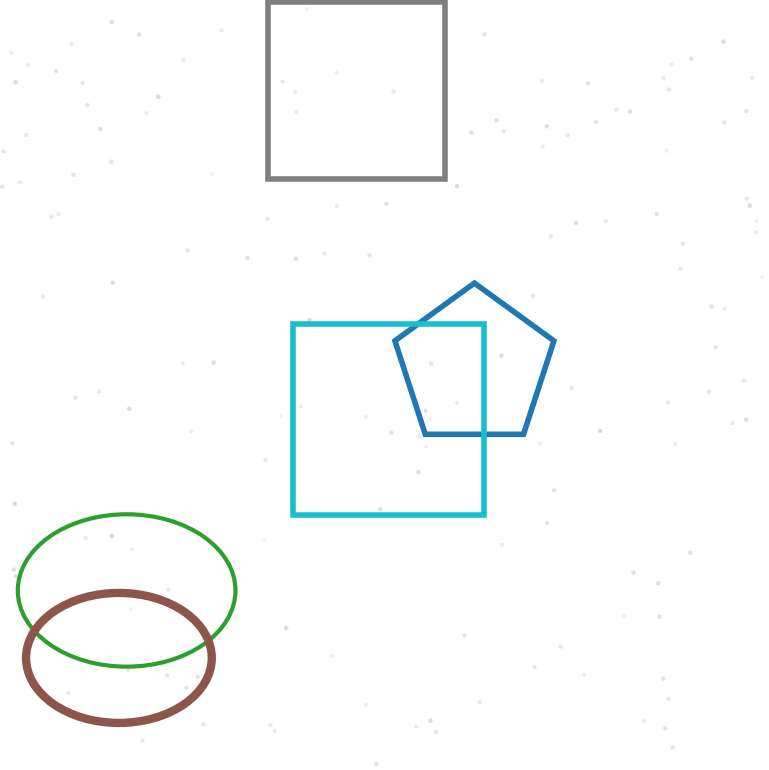[{"shape": "pentagon", "thickness": 2, "radius": 0.54, "center": [0.616, 0.524]}, {"shape": "oval", "thickness": 1.5, "radius": 0.71, "center": [0.164, 0.233]}, {"shape": "oval", "thickness": 3, "radius": 0.6, "center": [0.154, 0.146]}, {"shape": "square", "thickness": 2, "radius": 0.57, "center": [0.463, 0.883]}, {"shape": "square", "thickness": 2, "radius": 0.62, "center": [0.504, 0.455]}]